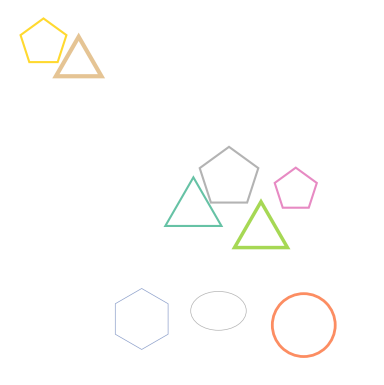[{"shape": "triangle", "thickness": 1.5, "radius": 0.42, "center": [0.502, 0.455]}, {"shape": "circle", "thickness": 2, "radius": 0.41, "center": [0.789, 0.156]}, {"shape": "hexagon", "thickness": 0.5, "radius": 0.4, "center": [0.368, 0.171]}, {"shape": "pentagon", "thickness": 1.5, "radius": 0.29, "center": [0.768, 0.507]}, {"shape": "triangle", "thickness": 2.5, "radius": 0.4, "center": [0.678, 0.397]}, {"shape": "pentagon", "thickness": 1.5, "radius": 0.31, "center": [0.113, 0.889]}, {"shape": "triangle", "thickness": 3, "radius": 0.34, "center": [0.204, 0.836]}, {"shape": "oval", "thickness": 0.5, "radius": 0.36, "center": [0.567, 0.193]}, {"shape": "pentagon", "thickness": 1.5, "radius": 0.4, "center": [0.595, 0.539]}]